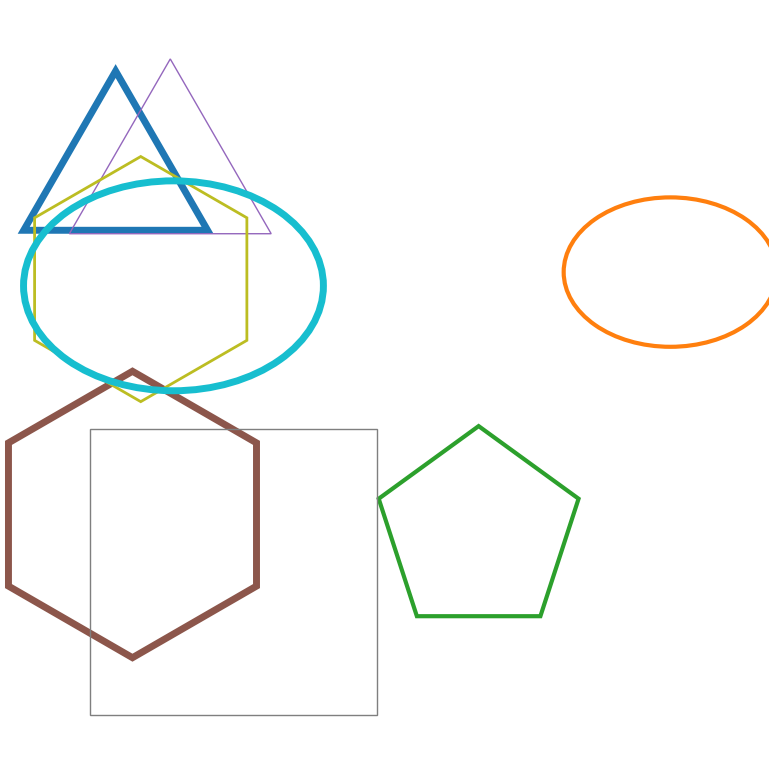[{"shape": "triangle", "thickness": 2.5, "radius": 0.69, "center": [0.15, 0.77]}, {"shape": "oval", "thickness": 1.5, "radius": 0.69, "center": [0.871, 0.647]}, {"shape": "pentagon", "thickness": 1.5, "radius": 0.68, "center": [0.622, 0.31]}, {"shape": "triangle", "thickness": 0.5, "radius": 0.76, "center": [0.221, 0.772]}, {"shape": "hexagon", "thickness": 2.5, "radius": 0.93, "center": [0.172, 0.332]}, {"shape": "square", "thickness": 0.5, "radius": 0.93, "center": [0.303, 0.257]}, {"shape": "hexagon", "thickness": 1, "radius": 0.8, "center": [0.183, 0.638]}, {"shape": "oval", "thickness": 2.5, "radius": 0.97, "center": [0.225, 0.629]}]